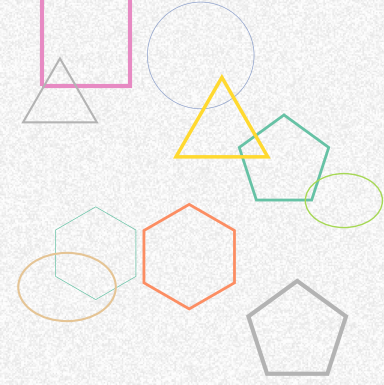[{"shape": "pentagon", "thickness": 2, "radius": 0.61, "center": [0.738, 0.579]}, {"shape": "hexagon", "thickness": 0.5, "radius": 0.6, "center": [0.249, 0.342]}, {"shape": "hexagon", "thickness": 2, "radius": 0.68, "center": [0.491, 0.333]}, {"shape": "circle", "thickness": 0.5, "radius": 0.69, "center": [0.521, 0.856]}, {"shape": "square", "thickness": 3, "radius": 0.57, "center": [0.224, 0.891]}, {"shape": "oval", "thickness": 1, "radius": 0.5, "center": [0.893, 0.479]}, {"shape": "triangle", "thickness": 2.5, "radius": 0.69, "center": [0.576, 0.661]}, {"shape": "oval", "thickness": 1.5, "radius": 0.63, "center": [0.174, 0.255]}, {"shape": "pentagon", "thickness": 3, "radius": 0.67, "center": [0.772, 0.137]}, {"shape": "triangle", "thickness": 1.5, "radius": 0.55, "center": [0.156, 0.738]}]